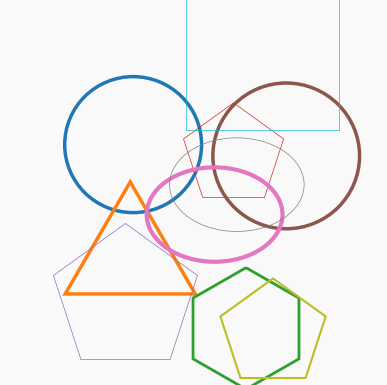[{"shape": "circle", "thickness": 2.5, "radius": 0.88, "center": [0.344, 0.624]}, {"shape": "triangle", "thickness": 2.5, "radius": 0.97, "center": [0.336, 0.333]}, {"shape": "hexagon", "thickness": 2, "radius": 0.79, "center": [0.635, 0.147]}, {"shape": "pentagon", "thickness": 0.5, "radius": 0.68, "center": [0.603, 0.597]}, {"shape": "pentagon", "thickness": 0.5, "radius": 0.98, "center": [0.324, 0.224]}, {"shape": "circle", "thickness": 2.5, "radius": 0.95, "center": [0.739, 0.595]}, {"shape": "oval", "thickness": 3, "radius": 0.88, "center": [0.554, 0.443]}, {"shape": "oval", "thickness": 0.5, "radius": 0.87, "center": [0.611, 0.52]}, {"shape": "pentagon", "thickness": 1.5, "radius": 0.71, "center": [0.705, 0.134]}, {"shape": "square", "thickness": 0.5, "radius": 0.98, "center": [0.678, 0.858]}]